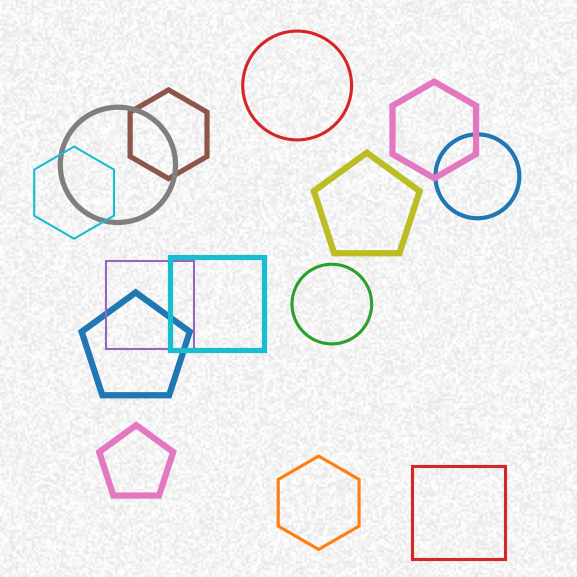[{"shape": "pentagon", "thickness": 3, "radius": 0.49, "center": [0.235, 0.394]}, {"shape": "circle", "thickness": 2, "radius": 0.36, "center": [0.827, 0.694]}, {"shape": "hexagon", "thickness": 1.5, "radius": 0.4, "center": [0.552, 0.129]}, {"shape": "circle", "thickness": 1.5, "radius": 0.34, "center": [0.575, 0.473]}, {"shape": "square", "thickness": 1.5, "radius": 0.4, "center": [0.794, 0.112]}, {"shape": "circle", "thickness": 1.5, "radius": 0.47, "center": [0.515, 0.851]}, {"shape": "square", "thickness": 1, "radius": 0.38, "center": [0.26, 0.472]}, {"shape": "hexagon", "thickness": 2.5, "radius": 0.38, "center": [0.292, 0.767]}, {"shape": "hexagon", "thickness": 3, "radius": 0.42, "center": [0.752, 0.774]}, {"shape": "pentagon", "thickness": 3, "radius": 0.34, "center": [0.236, 0.196]}, {"shape": "circle", "thickness": 2.5, "radius": 0.5, "center": [0.204, 0.714]}, {"shape": "pentagon", "thickness": 3, "radius": 0.48, "center": [0.635, 0.638]}, {"shape": "square", "thickness": 2.5, "radius": 0.41, "center": [0.376, 0.474]}, {"shape": "hexagon", "thickness": 1, "radius": 0.4, "center": [0.128, 0.666]}]